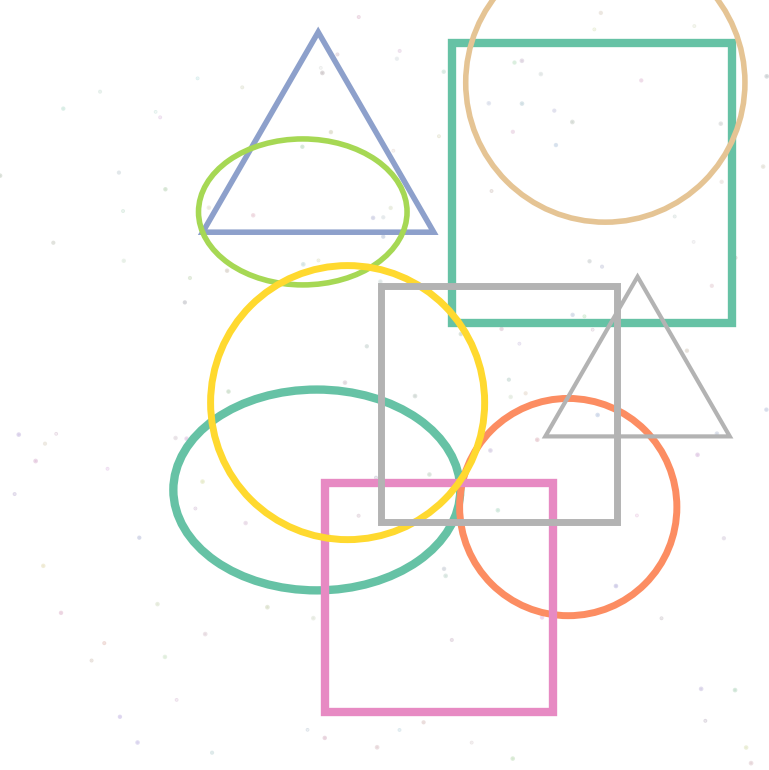[{"shape": "square", "thickness": 3, "radius": 0.91, "center": [0.769, 0.762]}, {"shape": "oval", "thickness": 3, "radius": 0.93, "center": [0.411, 0.364]}, {"shape": "circle", "thickness": 2.5, "radius": 0.71, "center": [0.738, 0.341]}, {"shape": "triangle", "thickness": 2, "radius": 0.87, "center": [0.413, 0.785]}, {"shape": "square", "thickness": 3, "radius": 0.74, "center": [0.57, 0.224]}, {"shape": "oval", "thickness": 2, "radius": 0.68, "center": [0.393, 0.725]}, {"shape": "circle", "thickness": 2.5, "radius": 0.89, "center": [0.451, 0.477]}, {"shape": "circle", "thickness": 2, "radius": 0.91, "center": [0.786, 0.893]}, {"shape": "square", "thickness": 2.5, "radius": 0.77, "center": [0.648, 0.475]}, {"shape": "triangle", "thickness": 1.5, "radius": 0.69, "center": [0.828, 0.502]}]